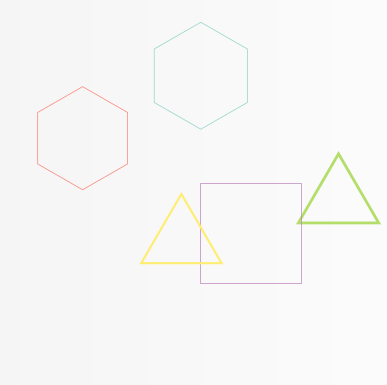[{"shape": "hexagon", "thickness": 0.5, "radius": 0.69, "center": [0.518, 0.803]}, {"shape": "hexagon", "thickness": 0.5, "radius": 0.67, "center": [0.213, 0.641]}, {"shape": "triangle", "thickness": 2, "radius": 0.6, "center": [0.874, 0.481]}, {"shape": "square", "thickness": 0.5, "radius": 0.65, "center": [0.647, 0.395]}, {"shape": "triangle", "thickness": 1.5, "radius": 0.6, "center": [0.468, 0.376]}]